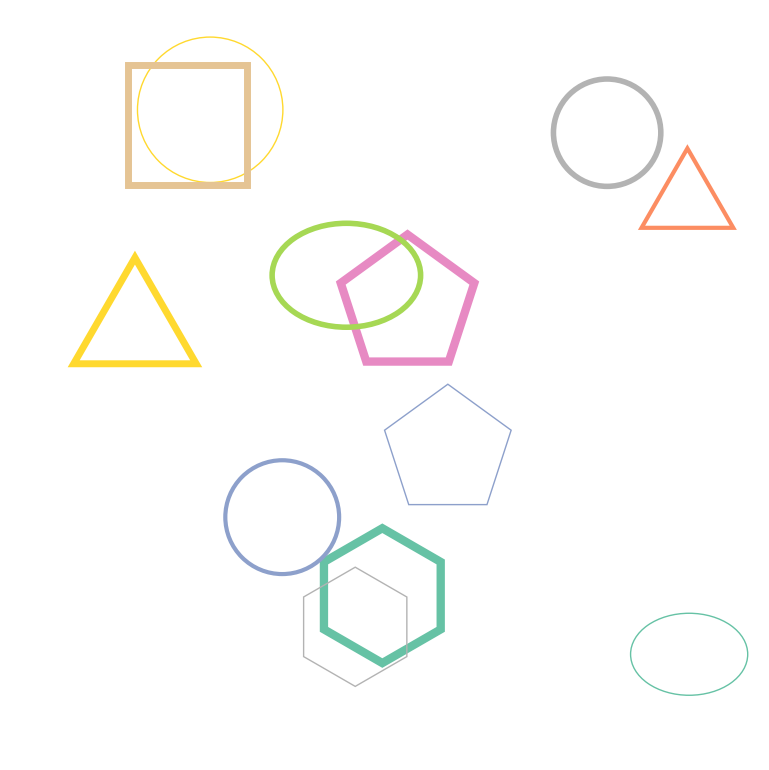[{"shape": "oval", "thickness": 0.5, "radius": 0.38, "center": [0.895, 0.15]}, {"shape": "hexagon", "thickness": 3, "radius": 0.44, "center": [0.497, 0.226]}, {"shape": "triangle", "thickness": 1.5, "radius": 0.34, "center": [0.893, 0.739]}, {"shape": "pentagon", "thickness": 0.5, "radius": 0.43, "center": [0.582, 0.415]}, {"shape": "circle", "thickness": 1.5, "radius": 0.37, "center": [0.367, 0.328]}, {"shape": "pentagon", "thickness": 3, "radius": 0.46, "center": [0.529, 0.604]}, {"shape": "oval", "thickness": 2, "radius": 0.48, "center": [0.45, 0.643]}, {"shape": "circle", "thickness": 0.5, "radius": 0.47, "center": [0.273, 0.857]}, {"shape": "triangle", "thickness": 2.5, "radius": 0.46, "center": [0.175, 0.574]}, {"shape": "square", "thickness": 2.5, "radius": 0.39, "center": [0.243, 0.838]}, {"shape": "circle", "thickness": 2, "radius": 0.35, "center": [0.788, 0.828]}, {"shape": "hexagon", "thickness": 0.5, "radius": 0.39, "center": [0.461, 0.186]}]